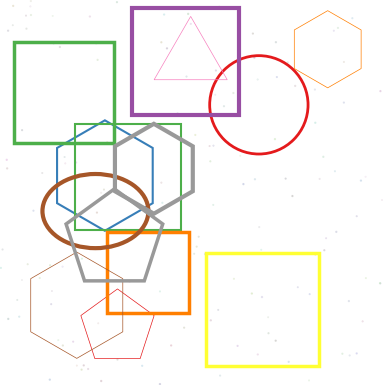[{"shape": "circle", "thickness": 2, "radius": 0.64, "center": [0.672, 0.728]}, {"shape": "pentagon", "thickness": 0.5, "radius": 0.5, "center": [0.305, 0.149]}, {"shape": "hexagon", "thickness": 1.5, "radius": 0.72, "center": [0.272, 0.544]}, {"shape": "square", "thickness": 2.5, "radius": 0.66, "center": [0.166, 0.761]}, {"shape": "square", "thickness": 1.5, "radius": 0.69, "center": [0.333, 0.54]}, {"shape": "square", "thickness": 3, "radius": 0.69, "center": [0.481, 0.839]}, {"shape": "hexagon", "thickness": 0.5, "radius": 0.5, "center": [0.851, 0.872]}, {"shape": "square", "thickness": 2.5, "radius": 0.53, "center": [0.384, 0.293]}, {"shape": "square", "thickness": 2.5, "radius": 0.73, "center": [0.682, 0.197]}, {"shape": "oval", "thickness": 3, "radius": 0.69, "center": [0.248, 0.452]}, {"shape": "hexagon", "thickness": 0.5, "radius": 0.69, "center": [0.199, 0.207]}, {"shape": "triangle", "thickness": 0.5, "radius": 0.55, "center": [0.495, 0.848]}, {"shape": "pentagon", "thickness": 2.5, "radius": 0.66, "center": [0.297, 0.377]}, {"shape": "hexagon", "thickness": 3, "radius": 0.58, "center": [0.4, 0.562]}]